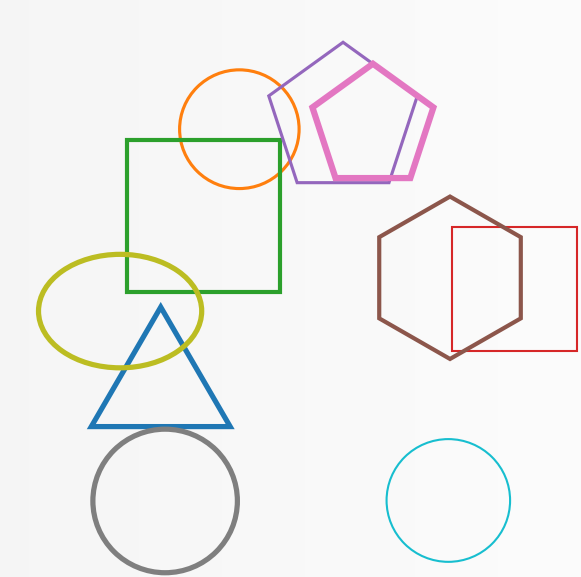[{"shape": "triangle", "thickness": 2.5, "radius": 0.69, "center": [0.277, 0.329]}, {"shape": "circle", "thickness": 1.5, "radius": 0.51, "center": [0.412, 0.775]}, {"shape": "square", "thickness": 2, "radius": 0.66, "center": [0.35, 0.625]}, {"shape": "square", "thickness": 1, "radius": 0.54, "center": [0.885, 0.499]}, {"shape": "pentagon", "thickness": 1.5, "radius": 0.67, "center": [0.59, 0.792]}, {"shape": "hexagon", "thickness": 2, "radius": 0.7, "center": [0.774, 0.518]}, {"shape": "pentagon", "thickness": 3, "radius": 0.55, "center": [0.642, 0.779]}, {"shape": "circle", "thickness": 2.5, "radius": 0.62, "center": [0.284, 0.132]}, {"shape": "oval", "thickness": 2.5, "radius": 0.7, "center": [0.207, 0.46]}, {"shape": "circle", "thickness": 1, "radius": 0.53, "center": [0.771, 0.133]}]